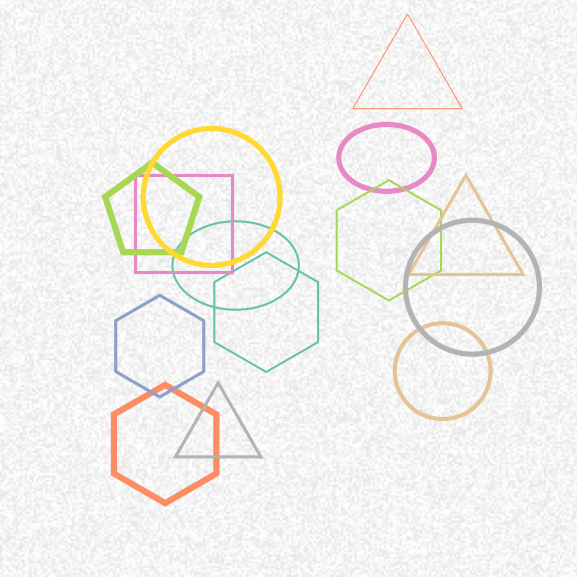[{"shape": "oval", "thickness": 1, "radius": 0.55, "center": [0.408, 0.539]}, {"shape": "hexagon", "thickness": 1, "radius": 0.52, "center": [0.461, 0.459]}, {"shape": "triangle", "thickness": 0.5, "radius": 0.55, "center": [0.706, 0.866]}, {"shape": "hexagon", "thickness": 3, "radius": 0.51, "center": [0.286, 0.23]}, {"shape": "hexagon", "thickness": 1.5, "radius": 0.44, "center": [0.277, 0.4]}, {"shape": "oval", "thickness": 2.5, "radius": 0.41, "center": [0.669, 0.726]}, {"shape": "square", "thickness": 1.5, "radius": 0.42, "center": [0.317, 0.612]}, {"shape": "hexagon", "thickness": 1, "radius": 0.52, "center": [0.673, 0.583]}, {"shape": "pentagon", "thickness": 3, "radius": 0.43, "center": [0.264, 0.632]}, {"shape": "circle", "thickness": 2.5, "radius": 0.59, "center": [0.367, 0.658]}, {"shape": "triangle", "thickness": 1.5, "radius": 0.57, "center": [0.807, 0.581]}, {"shape": "circle", "thickness": 2, "radius": 0.41, "center": [0.767, 0.356]}, {"shape": "circle", "thickness": 2.5, "radius": 0.58, "center": [0.818, 0.502]}, {"shape": "triangle", "thickness": 1.5, "radius": 0.43, "center": [0.378, 0.251]}]